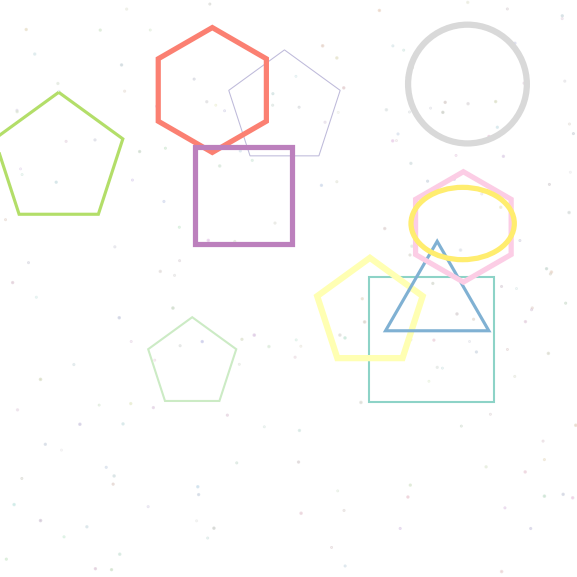[{"shape": "square", "thickness": 1, "radius": 0.54, "center": [0.747, 0.411]}, {"shape": "pentagon", "thickness": 3, "radius": 0.48, "center": [0.641, 0.457]}, {"shape": "pentagon", "thickness": 0.5, "radius": 0.51, "center": [0.493, 0.811]}, {"shape": "hexagon", "thickness": 2.5, "radius": 0.54, "center": [0.368, 0.843]}, {"shape": "triangle", "thickness": 1.5, "radius": 0.52, "center": [0.757, 0.478]}, {"shape": "pentagon", "thickness": 1.5, "radius": 0.58, "center": [0.102, 0.723]}, {"shape": "hexagon", "thickness": 2.5, "radius": 0.48, "center": [0.802, 0.606]}, {"shape": "circle", "thickness": 3, "radius": 0.51, "center": [0.809, 0.854]}, {"shape": "square", "thickness": 2.5, "radius": 0.42, "center": [0.422, 0.66]}, {"shape": "pentagon", "thickness": 1, "radius": 0.4, "center": [0.333, 0.37]}, {"shape": "oval", "thickness": 2.5, "radius": 0.45, "center": [0.801, 0.612]}]